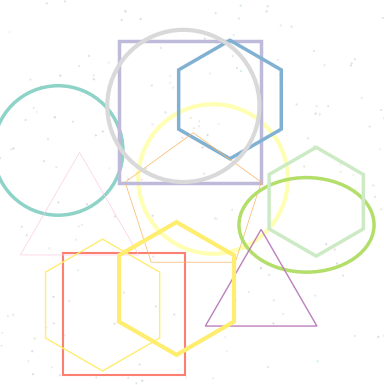[{"shape": "circle", "thickness": 2.5, "radius": 0.84, "center": [0.151, 0.609]}, {"shape": "circle", "thickness": 3, "radius": 0.97, "center": [0.553, 0.535]}, {"shape": "square", "thickness": 2.5, "radius": 0.92, "center": [0.493, 0.708]}, {"shape": "square", "thickness": 1.5, "radius": 0.79, "center": [0.322, 0.185]}, {"shape": "hexagon", "thickness": 2.5, "radius": 0.77, "center": [0.597, 0.742]}, {"shape": "pentagon", "thickness": 0.5, "radius": 0.93, "center": [0.502, 0.469]}, {"shape": "oval", "thickness": 2.5, "radius": 0.88, "center": [0.796, 0.416]}, {"shape": "triangle", "thickness": 0.5, "radius": 0.89, "center": [0.207, 0.427]}, {"shape": "circle", "thickness": 3, "radius": 0.99, "center": [0.476, 0.725]}, {"shape": "triangle", "thickness": 1, "radius": 0.84, "center": [0.678, 0.237]}, {"shape": "hexagon", "thickness": 2.5, "radius": 0.71, "center": [0.821, 0.476]}, {"shape": "hexagon", "thickness": 3, "radius": 0.86, "center": [0.459, 0.251]}, {"shape": "hexagon", "thickness": 1, "radius": 0.86, "center": [0.266, 0.208]}]